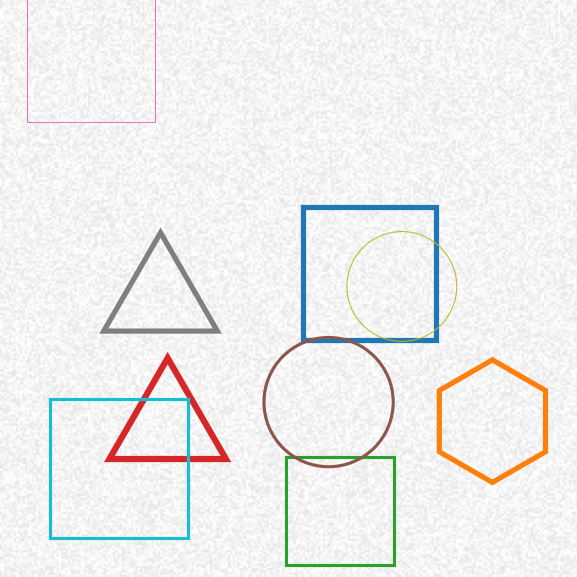[{"shape": "square", "thickness": 2.5, "radius": 0.58, "center": [0.64, 0.525]}, {"shape": "hexagon", "thickness": 2.5, "radius": 0.53, "center": [0.853, 0.27]}, {"shape": "square", "thickness": 1.5, "radius": 0.47, "center": [0.589, 0.114]}, {"shape": "triangle", "thickness": 3, "radius": 0.58, "center": [0.29, 0.263]}, {"shape": "circle", "thickness": 1.5, "radius": 0.56, "center": [0.569, 0.303]}, {"shape": "square", "thickness": 0.5, "radius": 0.55, "center": [0.157, 0.898]}, {"shape": "triangle", "thickness": 2.5, "radius": 0.57, "center": [0.278, 0.483]}, {"shape": "circle", "thickness": 0.5, "radius": 0.48, "center": [0.696, 0.503]}, {"shape": "square", "thickness": 1.5, "radius": 0.6, "center": [0.206, 0.188]}]